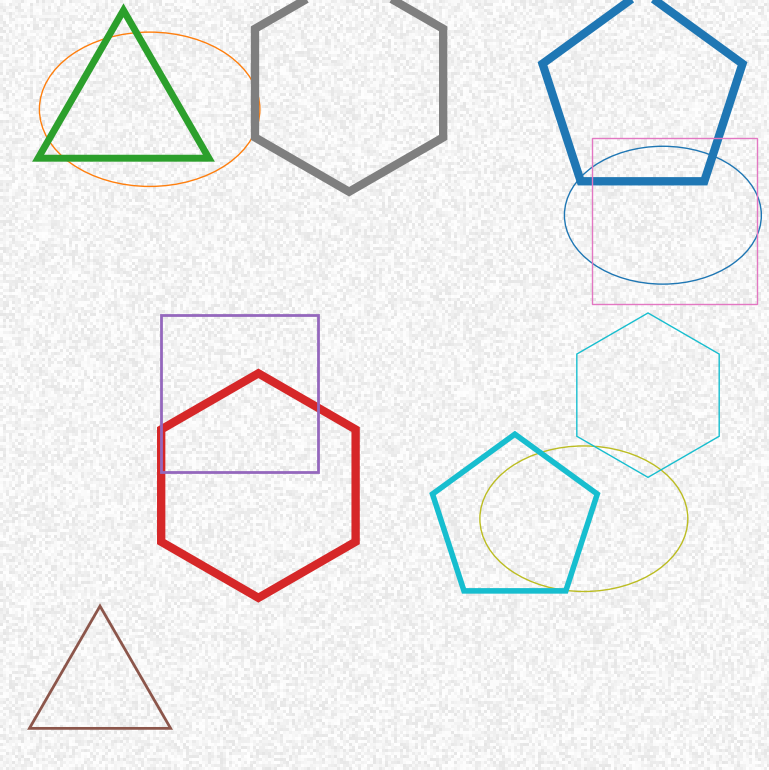[{"shape": "pentagon", "thickness": 3, "radius": 0.68, "center": [0.834, 0.875]}, {"shape": "oval", "thickness": 0.5, "radius": 0.64, "center": [0.861, 0.721]}, {"shape": "oval", "thickness": 0.5, "radius": 0.72, "center": [0.194, 0.858]}, {"shape": "triangle", "thickness": 2.5, "radius": 0.64, "center": [0.16, 0.859]}, {"shape": "hexagon", "thickness": 3, "radius": 0.73, "center": [0.336, 0.369]}, {"shape": "square", "thickness": 1, "radius": 0.51, "center": [0.311, 0.49]}, {"shape": "triangle", "thickness": 1, "radius": 0.53, "center": [0.13, 0.107]}, {"shape": "square", "thickness": 0.5, "radius": 0.54, "center": [0.876, 0.713]}, {"shape": "hexagon", "thickness": 3, "radius": 0.71, "center": [0.453, 0.892]}, {"shape": "oval", "thickness": 0.5, "radius": 0.68, "center": [0.758, 0.326]}, {"shape": "hexagon", "thickness": 0.5, "radius": 0.53, "center": [0.842, 0.487]}, {"shape": "pentagon", "thickness": 2, "radius": 0.56, "center": [0.669, 0.324]}]